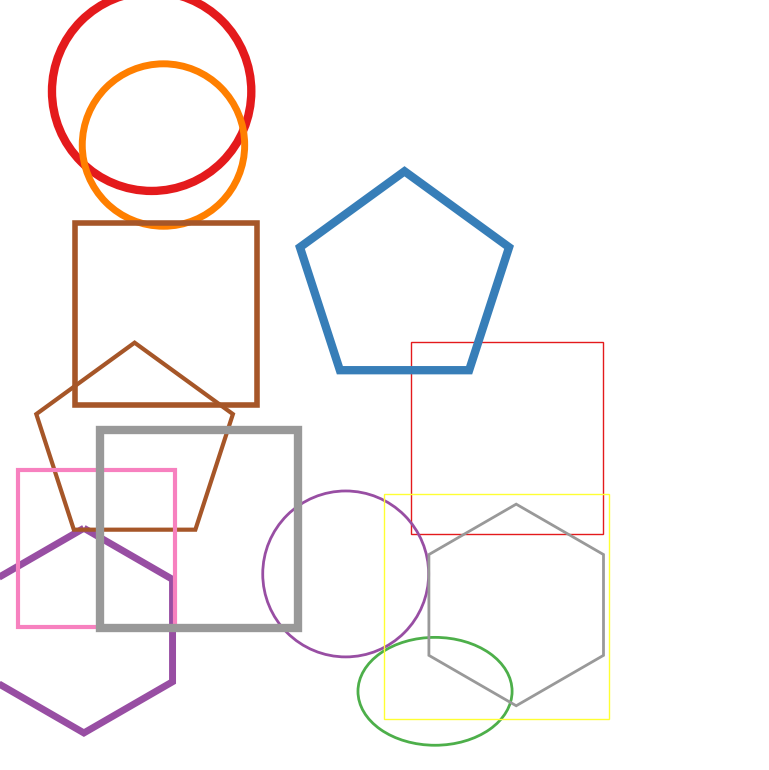[{"shape": "square", "thickness": 0.5, "radius": 0.62, "center": [0.658, 0.431]}, {"shape": "circle", "thickness": 3, "radius": 0.65, "center": [0.197, 0.881]}, {"shape": "pentagon", "thickness": 3, "radius": 0.71, "center": [0.525, 0.635]}, {"shape": "oval", "thickness": 1, "radius": 0.5, "center": [0.565, 0.102]}, {"shape": "hexagon", "thickness": 2.5, "radius": 0.66, "center": [0.109, 0.181]}, {"shape": "circle", "thickness": 1, "radius": 0.54, "center": [0.449, 0.255]}, {"shape": "circle", "thickness": 2.5, "radius": 0.53, "center": [0.212, 0.812]}, {"shape": "square", "thickness": 0.5, "radius": 0.73, "center": [0.644, 0.212]}, {"shape": "square", "thickness": 2, "radius": 0.59, "center": [0.215, 0.592]}, {"shape": "pentagon", "thickness": 1.5, "radius": 0.67, "center": [0.175, 0.421]}, {"shape": "square", "thickness": 1.5, "radius": 0.51, "center": [0.126, 0.287]}, {"shape": "hexagon", "thickness": 1, "radius": 0.65, "center": [0.67, 0.214]}, {"shape": "square", "thickness": 3, "radius": 0.64, "center": [0.259, 0.313]}]